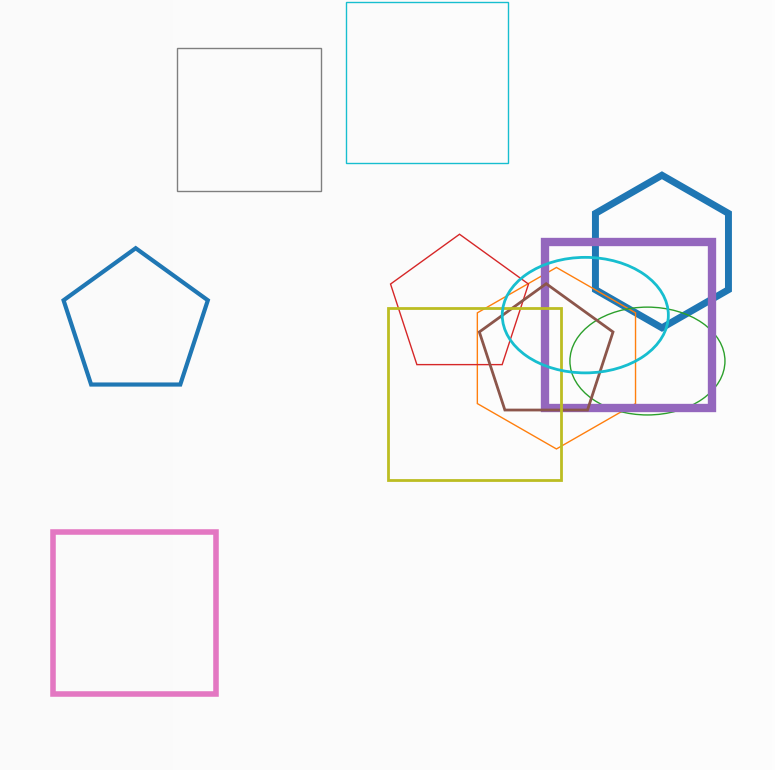[{"shape": "pentagon", "thickness": 1.5, "radius": 0.49, "center": [0.175, 0.58]}, {"shape": "hexagon", "thickness": 2.5, "radius": 0.5, "center": [0.854, 0.673]}, {"shape": "hexagon", "thickness": 0.5, "radius": 0.59, "center": [0.718, 0.535]}, {"shape": "oval", "thickness": 0.5, "radius": 0.5, "center": [0.835, 0.531]}, {"shape": "pentagon", "thickness": 0.5, "radius": 0.47, "center": [0.593, 0.602]}, {"shape": "square", "thickness": 3, "radius": 0.54, "center": [0.811, 0.578]}, {"shape": "pentagon", "thickness": 1, "radius": 0.45, "center": [0.705, 0.541]}, {"shape": "square", "thickness": 2, "radius": 0.53, "center": [0.173, 0.204]}, {"shape": "square", "thickness": 0.5, "radius": 0.46, "center": [0.322, 0.844]}, {"shape": "square", "thickness": 1, "radius": 0.56, "center": [0.613, 0.488]}, {"shape": "square", "thickness": 0.5, "radius": 0.52, "center": [0.551, 0.892]}, {"shape": "oval", "thickness": 1, "radius": 0.54, "center": [0.755, 0.591]}]